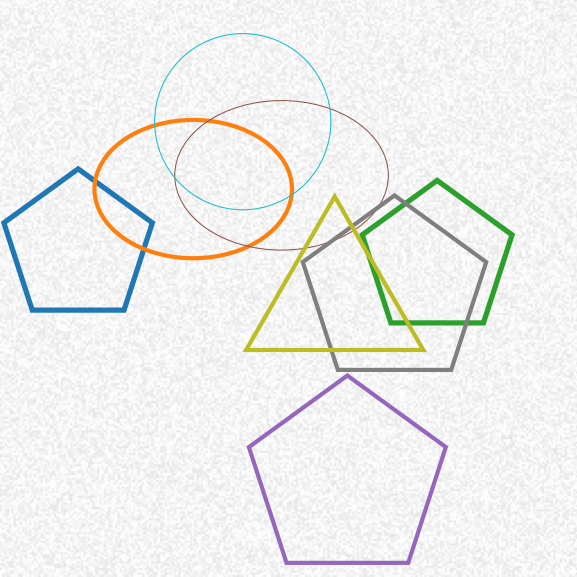[{"shape": "pentagon", "thickness": 2.5, "radius": 0.68, "center": [0.135, 0.572]}, {"shape": "oval", "thickness": 2, "radius": 0.86, "center": [0.335, 0.672]}, {"shape": "pentagon", "thickness": 2.5, "radius": 0.68, "center": [0.757, 0.55]}, {"shape": "pentagon", "thickness": 2, "radius": 0.9, "center": [0.602, 0.17]}, {"shape": "oval", "thickness": 0.5, "radius": 0.92, "center": [0.488, 0.696]}, {"shape": "pentagon", "thickness": 2, "radius": 0.83, "center": [0.683, 0.494]}, {"shape": "triangle", "thickness": 2, "radius": 0.89, "center": [0.58, 0.482]}, {"shape": "circle", "thickness": 0.5, "radius": 0.76, "center": [0.42, 0.788]}]